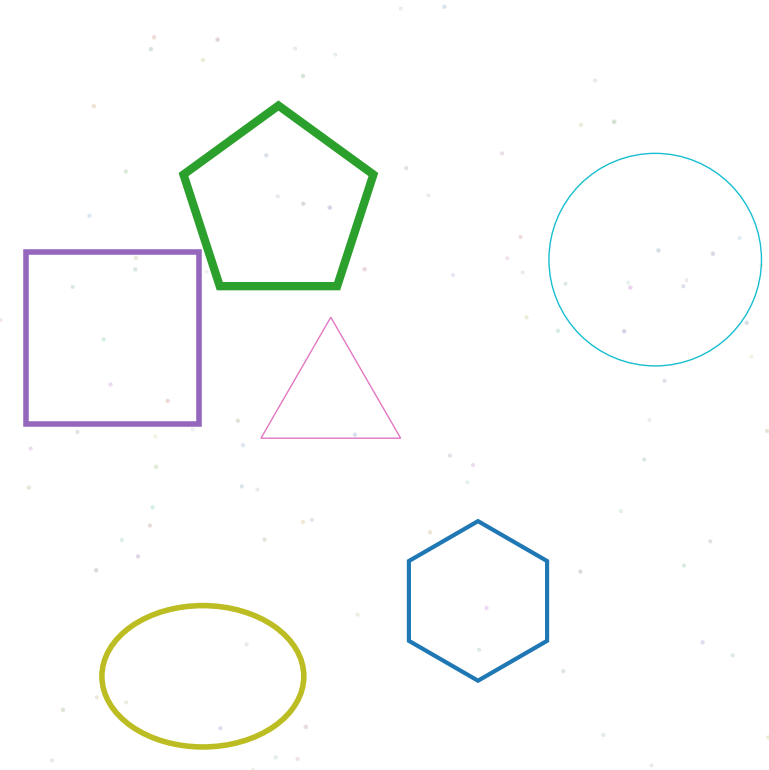[{"shape": "hexagon", "thickness": 1.5, "radius": 0.52, "center": [0.621, 0.22]}, {"shape": "pentagon", "thickness": 3, "radius": 0.65, "center": [0.362, 0.733]}, {"shape": "square", "thickness": 2, "radius": 0.56, "center": [0.146, 0.561]}, {"shape": "triangle", "thickness": 0.5, "radius": 0.52, "center": [0.43, 0.483]}, {"shape": "oval", "thickness": 2, "radius": 0.66, "center": [0.263, 0.122]}, {"shape": "circle", "thickness": 0.5, "radius": 0.69, "center": [0.851, 0.663]}]